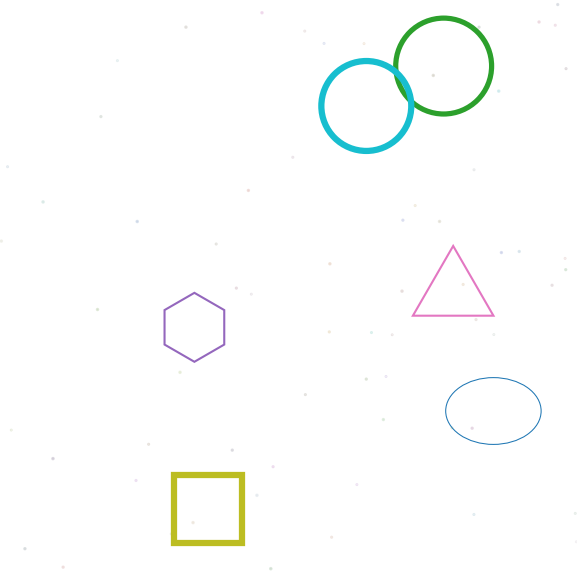[{"shape": "oval", "thickness": 0.5, "radius": 0.41, "center": [0.854, 0.287]}, {"shape": "circle", "thickness": 2.5, "radius": 0.42, "center": [0.768, 0.885]}, {"shape": "hexagon", "thickness": 1, "radius": 0.3, "center": [0.337, 0.432]}, {"shape": "triangle", "thickness": 1, "radius": 0.4, "center": [0.785, 0.493]}, {"shape": "square", "thickness": 3, "radius": 0.3, "center": [0.36, 0.117]}, {"shape": "circle", "thickness": 3, "radius": 0.39, "center": [0.634, 0.816]}]